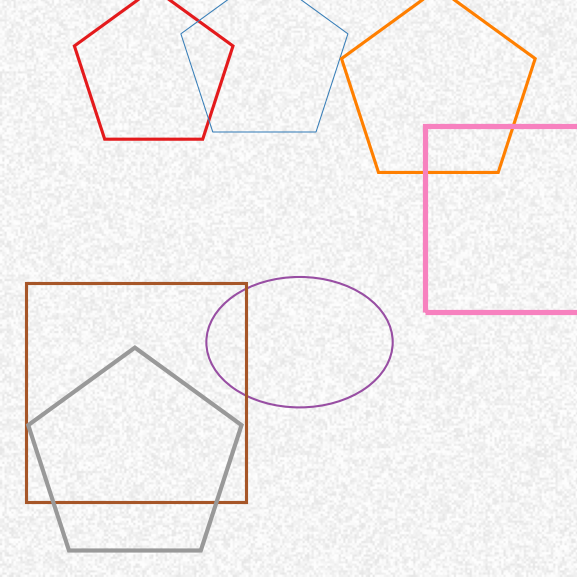[{"shape": "pentagon", "thickness": 1.5, "radius": 0.72, "center": [0.266, 0.875]}, {"shape": "pentagon", "thickness": 0.5, "radius": 0.76, "center": [0.458, 0.894]}, {"shape": "oval", "thickness": 1, "radius": 0.81, "center": [0.519, 0.407]}, {"shape": "pentagon", "thickness": 1.5, "radius": 0.88, "center": [0.759, 0.843]}, {"shape": "square", "thickness": 1.5, "radius": 0.95, "center": [0.235, 0.319]}, {"shape": "square", "thickness": 2.5, "radius": 0.81, "center": [0.898, 0.62]}, {"shape": "pentagon", "thickness": 2, "radius": 0.97, "center": [0.234, 0.203]}]